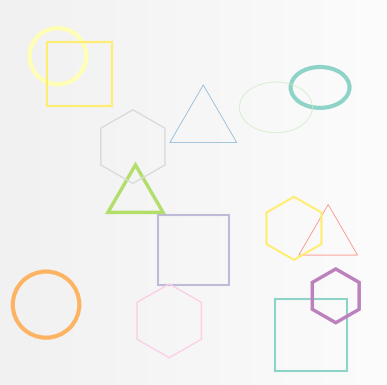[{"shape": "square", "thickness": 1.5, "radius": 0.47, "center": [0.803, 0.13]}, {"shape": "oval", "thickness": 3, "radius": 0.38, "center": [0.826, 0.773]}, {"shape": "circle", "thickness": 3, "radius": 0.36, "center": [0.149, 0.854]}, {"shape": "square", "thickness": 1.5, "radius": 0.46, "center": [0.499, 0.351]}, {"shape": "triangle", "thickness": 0.5, "radius": 0.44, "center": [0.847, 0.381]}, {"shape": "triangle", "thickness": 0.5, "radius": 0.5, "center": [0.525, 0.679]}, {"shape": "circle", "thickness": 3, "radius": 0.43, "center": [0.119, 0.209]}, {"shape": "triangle", "thickness": 2.5, "radius": 0.41, "center": [0.35, 0.489]}, {"shape": "hexagon", "thickness": 1, "radius": 0.48, "center": [0.437, 0.167]}, {"shape": "hexagon", "thickness": 1, "radius": 0.48, "center": [0.343, 0.619]}, {"shape": "hexagon", "thickness": 2.5, "radius": 0.35, "center": [0.866, 0.232]}, {"shape": "oval", "thickness": 0.5, "radius": 0.47, "center": [0.712, 0.721]}, {"shape": "square", "thickness": 1.5, "radius": 0.42, "center": [0.206, 0.808]}, {"shape": "hexagon", "thickness": 1.5, "radius": 0.41, "center": [0.759, 0.407]}]